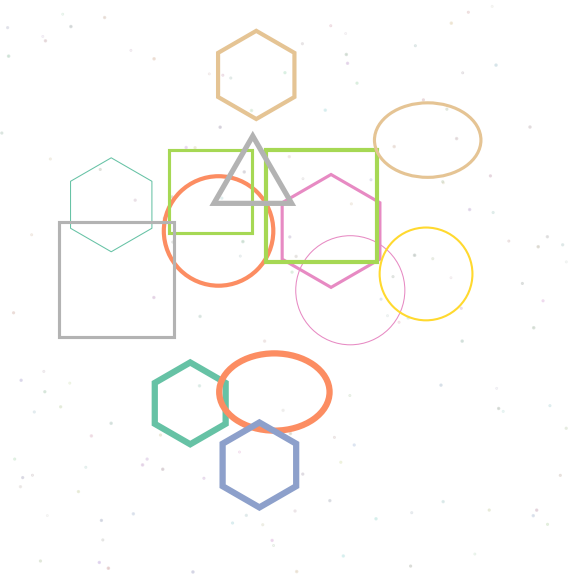[{"shape": "hexagon", "thickness": 3, "radius": 0.35, "center": [0.329, 0.301]}, {"shape": "hexagon", "thickness": 0.5, "radius": 0.41, "center": [0.193, 0.645]}, {"shape": "circle", "thickness": 2, "radius": 0.47, "center": [0.378, 0.599]}, {"shape": "oval", "thickness": 3, "radius": 0.48, "center": [0.475, 0.32]}, {"shape": "hexagon", "thickness": 3, "radius": 0.37, "center": [0.449, 0.194]}, {"shape": "hexagon", "thickness": 1.5, "radius": 0.49, "center": [0.573, 0.599]}, {"shape": "circle", "thickness": 0.5, "radius": 0.47, "center": [0.607, 0.497]}, {"shape": "square", "thickness": 2, "radius": 0.48, "center": [0.556, 0.642]}, {"shape": "square", "thickness": 1.5, "radius": 0.36, "center": [0.365, 0.667]}, {"shape": "circle", "thickness": 1, "radius": 0.4, "center": [0.738, 0.525]}, {"shape": "oval", "thickness": 1.5, "radius": 0.46, "center": [0.741, 0.757]}, {"shape": "hexagon", "thickness": 2, "radius": 0.38, "center": [0.444, 0.869]}, {"shape": "square", "thickness": 1.5, "radius": 0.49, "center": [0.202, 0.515]}, {"shape": "triangle", "thickness": 2.5, "radius": 0.39, "center": [0.438, 0.686]}]